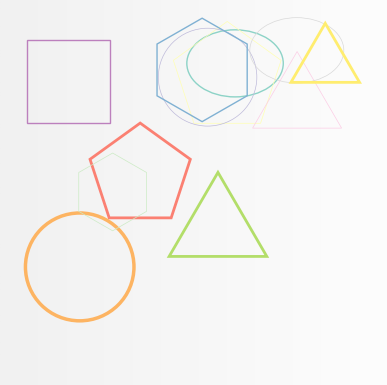[{"shape": "oval", "thickness": 1, "radius": 0.62, "center": [0.607, 0.835]}, {"shape": "pentagon", "thickness": 0.5, "radius": 0.73, "center": [0.586, 0.798]}, {"shape": "circle", "thickness": 0.5, "radius": 0.64, "center": [0.536, 0.8]}, {"shape": "pentagon", "thickness": 2, "radius": 0.68, "center": [0.362, 0.544]}, {"shape": "hexagon", "thickness": 1, "radius": 0.67, "center": [0.522, 0.818]}, {"shape": "circle", "thickness": 2.5, "radius": 0.7, "center": [0.206, 0.307]}, {"shape": "triangle", "thickness": 2, "radius": 0.73, "center": [0.562, 0.407]}, {"shape": "triangle", "thickness": 0.5, "radius": 0.66, "center": [0.767, 0.734]}, {"shape": "oval", "thickness": 0.5, "radius": 0.61, "center": [0.766, 0.869]}, {"shape": "square", "thickness": 1, "radius": 0.54, "center": [0.177, 0.788]}, {"shape": "hexagon", "thickness": 0.5, "radius": 0.5, "center": [0.291, 0.501]}, {"shape": "triangle", "thickness": 2, "radius": 0.51, "center": [0.839, 0.837]}]